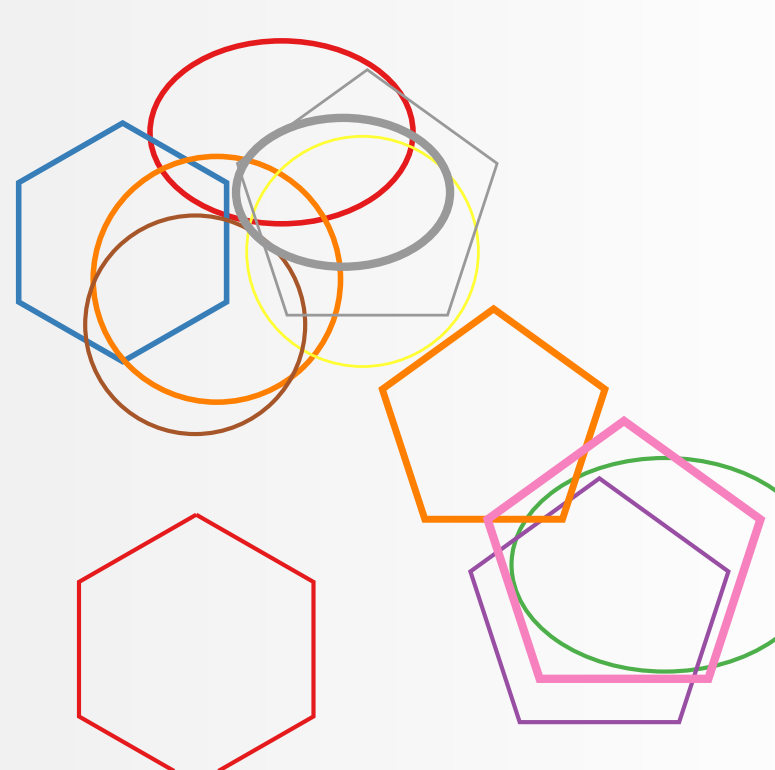[{"shape": "oval", "thickness": 2, "radius": 0.85, "center": [0.363, 0.828]}, {"shape": "hexagon", "thickness": 1.5, "radius": 0.87, "center": [0.253, 0.157]}, {"shape": "hexagon", "thickness": 2, "radius": 0.77, "center": [0.158, 0.685]}, {"shape": "oval", "thickness": 1.5, "radius": 0.99, "center": [0.858, 0.267]}, {"shape": "pentagon", "thickness": 1.5, "radius": 0.88, "center": [0.773, 0.204]}, {"shape": "circle", "thickness": 2, "radius": 0.8, "center": [0.28, 0.637]}, {"shape": "pentagon", "thickness": 2.5, "radius": 0.76, "center": [0.637, 0.448]}, {"shape": "circle", "thickness": 1, "radius": 0.75, "center": [0.468, 0.673]}, {"shape": "circle", "thickness": 1.5, "radius": 0.71, "center": [0.252, 0.578]}, {"shape": "pentagon", "thickness": 3, "radius": 0.93, "center": [0.805, 0.268]}, {"shape": "oval", "thickness": 3, "radius": 0.69, "center": [0.443, 0.75]}, {"shape": "pentagon", "thickness": 1, "radius": 0.88, "center": [0.474, 0.733]}]